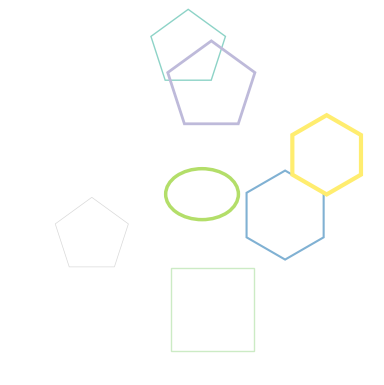[{"shape": "pentagon", "thickness": 1, "radius": 0.51, "center": [0.489, 0.874]}, {"shape": "pentagon", "thickness": 2, "radius": 0.6, "center": [0.549, 0.775]}, {"shape": "hexagon", "thickness": 1.5, "radius": 0.58, "center": [0.741, 0.441]}, {"shape": "oval", "thickness": 2.5, "radius": 0.47, "center": [0.525, 0.496]}, {"shape": "pentagon", "thickness": 0.5, "radius": 0.5, "center": [0.238, 0.388]}, {"shape": "square", "thickness": 1, "radius": 0.54, "center": [0.552, 0.196]}, {"shape": "hexagon", "thickness": 3, "radius": 0.51, "center": [0.848, 0.598]}]